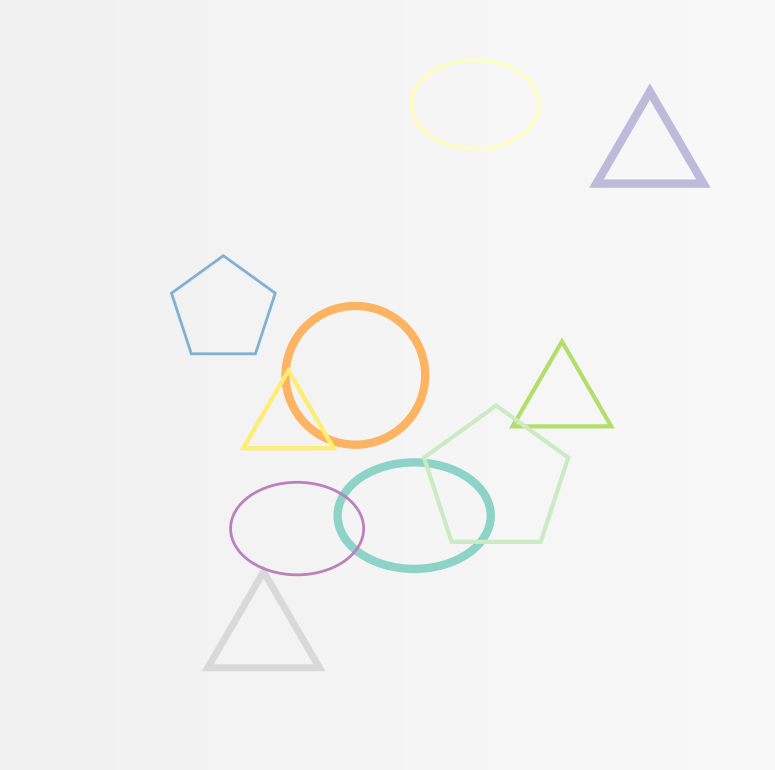[{"shape": "oval", "thickness": 3, "radius": 0.49, "center": [0.534, 0.33]}, {"shape": "oval", "thickness": 1, "radius": 0.41, "center": [0.613, 0.864]}, {"shape": "triangle", "thickness": 3, "radius": 0.4, "center": [0.839, 0.801]}, {"shape": "pentagon", "thickness": 1, "radius": 0.35, "center": [0.288, 0.597]}, {"shape": "circle", "thickness": 3, "radius": 0.45, "center": [0.459, 0.513]}, {"shape": "triangle", "thickness": 1.5, "radius": 0.37, "center": [0.725, 0.483]}, {"shape": "triangle", "thickness": 2.5, "radius": 0.42, "center": [0.34, 0.174]}, {"shape": "oval", "thickness": 1, "radius": 0.43, "center": [0.383, 0.314]}, {"shape": "pentagon", "thickness": 1.5, "radius": 0.49, "center": [0.64, 0.375]}, {"shape": "triangle", "thickness": 1.5, "radius": 0.34, "center": [0.372, 0.452]}]